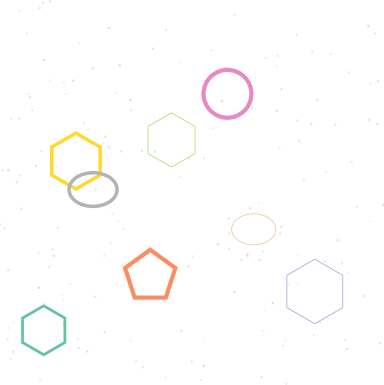[{"shape": "hexagon", "thickness": 2, "radius": 0.32, "center": [0.114, 0.142]}, {"shape": "pentagon", "thickness": 3, "radius": 0.34, "center": [0.39, 0.283]}, {"shape": "hexagon", "thickness": 0.5, "radius": 0.42, "center": [0.818, 0.243]}, {"shape": "circle", "thickness": 3, "radius": 0.31, "center": [0.591, 0.756]}, {"shape": "hexagon", "thickness": 0.5, "radius": 0.35, "center": [0.446, 0.636]}, {"shape": "hexagon", "thickness": 2.5, "radius": 0.36, "center": [0.197, 0.582]}, {"shape": "oval", "thickness": 0.5, "radius": 0.29, "center": [0.659, 0.404]}, {"shape": "oval", "thickness": 2.5, "radius": 0.31, "center": [0.242, 0.508]}]